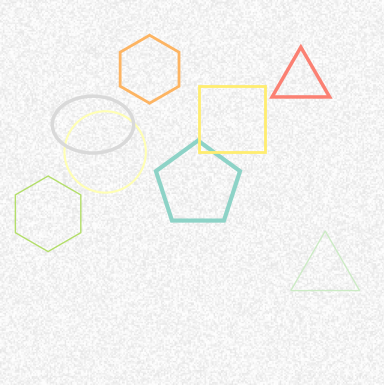[{"shape": "pentagon", "thickness": 3, "radius": 0.57, "center": [0.514, 0.52]}, {"shape": "circle", "thickness": 1.5, "radius": 0.53, "center": [0.273, 0.605]}, {"shape": "triangle", "thickness": 2.5, "radius": 0.43, "center": [0.781, 0.791]}, {"shape": "hexagon", "thickness": 2, "radius": 0.44, "center": [0.389, 0.82]}, {"shape": "hexagon", "thickness": 1, "radius": 0.49, "center": [0.125, 0.445]}, {"shape": "oval", "thickness": 2.5, "radius": 0.53, "center": [0.241, 0.676]}, {"shape": "triangle", "thickness": 1, "radius": 0.52, "center": [0.845, 0.297]}, {"shape": "square", "thickness": 2, "radius": 0.43, "center": [0.602, 0.69]}]